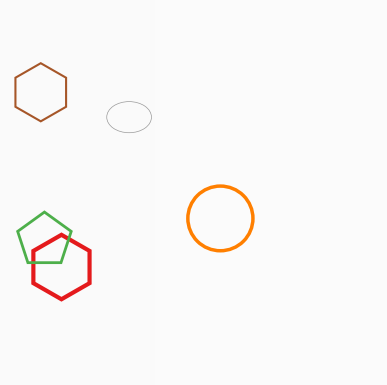[{"shape": "hexagon", "thickness": 3, "radius": 0.42, "center": [0.159, 0.306]}, {"shape": "pentagon", "thickness": 2, "radius": 0.36, "center": [0.115, 0.377]}, {"shape": "circle", "thickness": 2.5, "radius": 0.42, "center": [0.569, 0.433]}, {"shape": "hexagon", "thickness": 1.5, "radius": 0.38, "center": [0.105, 0.76]}, {"shape": "oval", "thickness": 0.5, "radius": 0.29, "center": [0.333, 0.696]}]